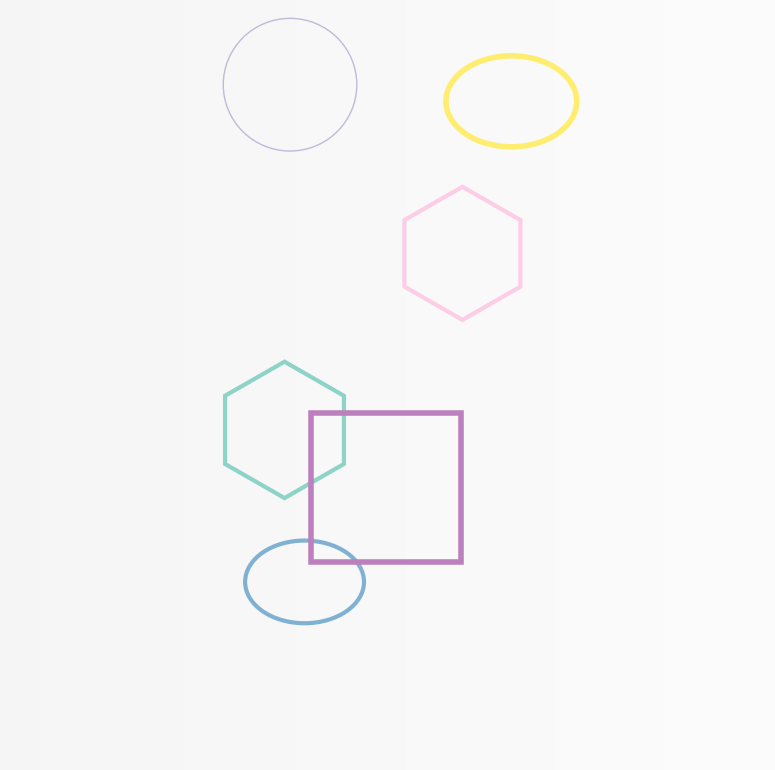[{"shape": "hexagon", "thickness": 1.5, "radius": 0.44, "center": [0.367, 0.442]}, {"shape": "circle", "thickness": 0.5, "radius": 0.43, "center": [0.374, 0.89]}, {"shape": "oval", "thickness": 1.5, "radius": 0.38, "center": [0.393, 0.244]}, {"shape": "hexagon", "thickness": 1.5, "radius": 0.43, "center": [0.597, 0.671]}, {"shape": "square", "thickness": 2, "radius": 0.48, "center": [0.498, 0.367]}, {"shape": "oval", "thickness": 2, "radius": 0.42, "center": [0.66, 0.868]}]